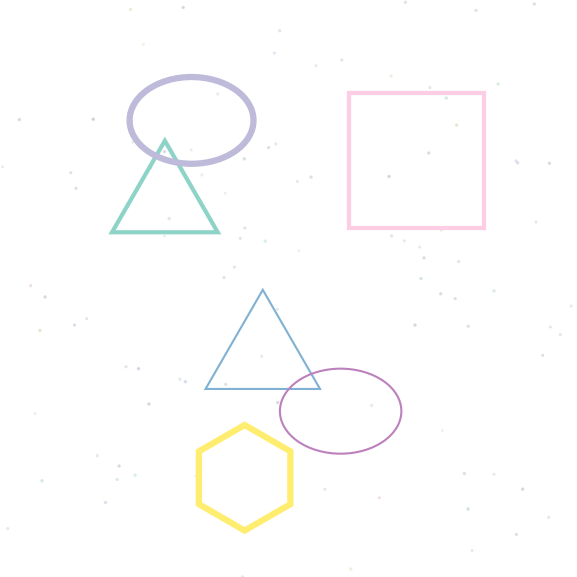[{"shape": "triangle", "thickness": 2, "radius": 0.53, "center": [0.285, 0.65]}, {"shape": "oval", "thickness": 3, "radius": 0.54, "center": [0.332, 0.791]}, {"shape": "triangle", "thickness": 1, "radius": 0.57, "center": [0.455, 0.383]}, {"shape": "square", "thickness": 2, "radius": 0.58, "center": [0.722, 0.722]}, {"shape": "oval", "thickness": 1, "radius": 0.53, "center": [0.59, 0.287]}, {"shape": "hexagon", "thickness": 3, "radius": 0.46, "center": [0.424, 0.172]}]